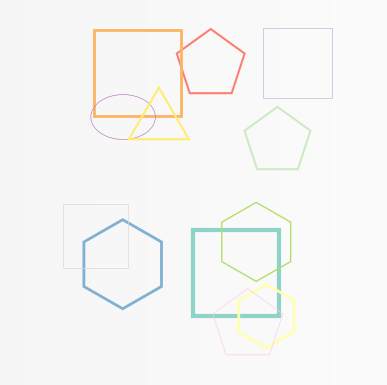[{"shape": "square", "thickness": 3, "radius": 0.56, "center": [0.61, 0.29]}, {"shape": "hexagon", "thickness": 2, "radius": 0.41, "center": [0.687, 0.179]}, {"shape": "square", "thickness": 0.5, "radius": 0.45, "center": [0.768, 0.837]}, {"shape": "pentagon", "thickness": 1.5, "radius": 0.46, "center": [0.544, 0.832]}, {"shape": "hexagon", "thickness": 2, "radius": 0.58, "center": [0.317, 0.314]}, {"shape": "square", "thickness": 2, "radius": 0.56, "center": [0.355, 0.811]}, {"shape": "hexagon", "thickness": 1, "radius": 0.51, "center": [0.661, 0.372]}, {"shape": "pentagon", "thickness": 0.5, "radius": 0.48, "center": [0.639, 0.155]}, {"shape": "square", "thickness": 0.5, "radius": 0.42, "center": [0.246, 0.387]}, {"shape": "oval", "thickness": 0.5, "radius": 0.42, "center": [0.318, 0.696]}, {"shape": "pentagon", "thickness": 1.5, "radius": 0.45, "center": [0.716, 0.633]}, {"shape": "triangle", "thickness": 1.5, "radius": 0.45, "center": [0.41, 0.683]}]